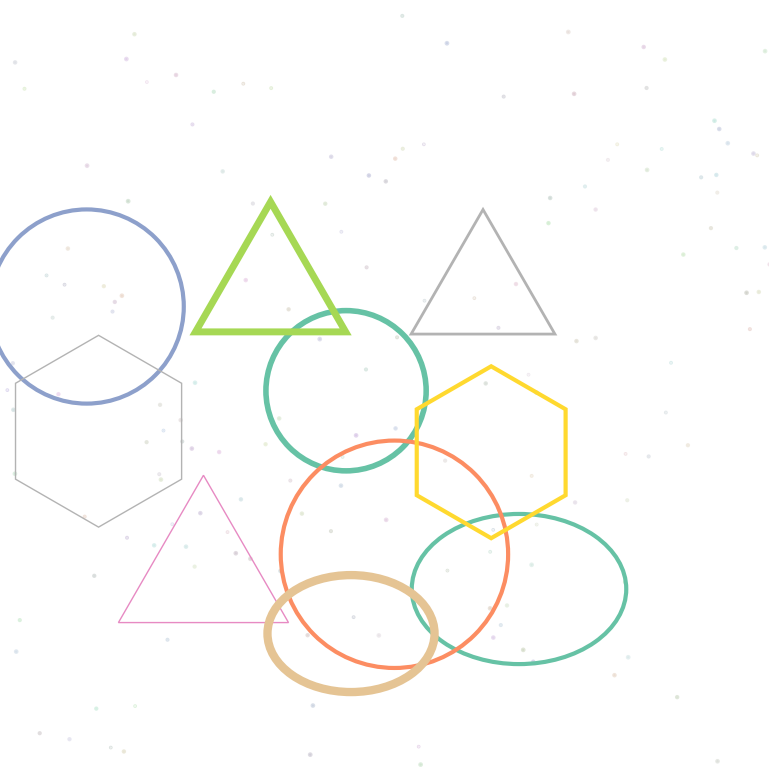[{"shape": "circle", "thickness": 2, "radius": 0.52, "center": [0.449, 0.493]}, {"shape": "oval", "thickness": 1.5, "radius": 0.7, "center": [0.674, 0.235]}, {"shape": "circle", "thickness": 1.5, "radius": 0.74, "center": [0.512, 0.28]}, {"shape": "circle", "thickness": 1.5, "radius": 0.63, "center": [0.113, 0.602]}, {"shape": "triangle", "thickness": 0.5, "radius": 0.64, "center": [0.264, 0.255]}, {"shape": "triangle", "thickness": 2.5, "radius": 0.56, "center": [0.351, 0.625]}, {"shape": "hexagon", "thickness": 1.5, "radius": 0.56, "center": [0.638, 0.413]}, {"shape": "oval", "thickness": 3, "radius": 0.54, "center": [0.456, 0.177]}, {"shape": "triangle", "thickness": 1, "radius": 0.54, "center": [0.627, 0.62]}, {"shape": "hexagon", "thickness": 0.5, "radius": 0.62, "center": [0.128, 0.44]}]